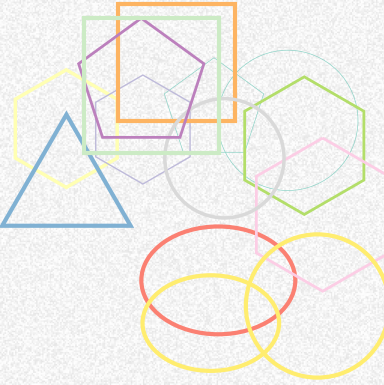[{"shape": "pentagon", "thickness": 0.5, "radius": 0.68, "center": [0.556, 0.714]}, {"shape": "circle", "thickness": 0.5, "radius": 0.91, "center": [0.748, 0.687]}, {"shape": "hexagon", "thickness": 2.5, "radius": 0.76, "center": [0.172, 0.666]}, {"shape": "hexagon", "thickness": 1, "radius": 0.71, "center": [0.371, 0.664]}, {"shape": "oval", "thickness": 3, "radius": 1.0, "center": [0.567, 0.272]}, {"shape": "triangle", "thickness": 3, "radius": 0.96, "center": [0.172, 0.51]}, {"shape": "square", "thickness": 3, "radius": 0.76, "center": [0.457, 0.837]}, {"shape": "hexagon", "thickness": 2, "radius": 0.89, "center": [0.79, 0.622]}, {"shape": "hexagon", "thickness": 2, "radius": 0.99, "center": [0.838, 0.443]}, {"shape": "circle", "thickness": 2.5, "radius": 0.77, "center": [0.583, 0.589]}, {"shape": "pentagon", "thickness": 2, "radius": 0.86, "center": [0.367, 0.782]}, {"shape": "square", "thickness": 3, "radius": 0.87, "center": [0.394, 0.779]}, {"shape": "circle", "thickness": 3, "radius": 0.93, "center": [0.825, 0.205]}, {"shape": "oval", "thickness": 3, "radius": 0.89, "center": [0.548, 0.161]}]